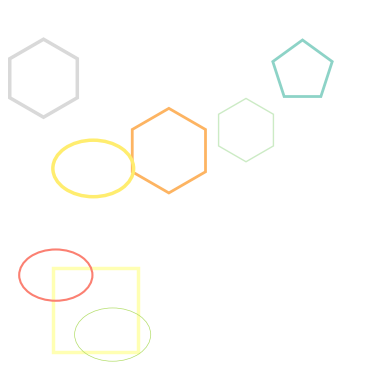[{"shape": "pentagon", "thickness": 2, "radius": 0.41, "center": [0.786, 0.815]}, {"shape": "square", "thickness": 2.5, "radius": 0.55, "center": [0.248, 0.195]}, {"shape": "oval", "thickness": 1.5, "radius": 0.48, "center": [0.145, 0.285]}, {"shape": "hexagon", "thickness": 2, "radius": 0.55, "center": [0.439, 0.609]}, {"shape": "oval", "thickness": 0.5, "radius": 0.49, "center": [0.293, 0.131]}, {"shape": "hexagon", "thickness": 2.5, "radius": 0.51, "center": [0.113, 0.797]}, {"shape": "hexagon", "thickness": 1, "radius": 0.41, "center": [0.639, 0.662]}, {"shape": "oval", "thickness": 2.5, "radius": 0.52, "center": [0.242, 0.562]}]